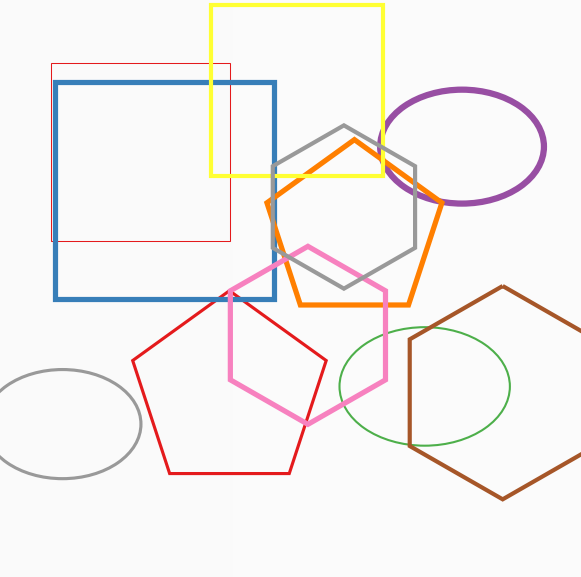[{"shape": "pentagon", "thickness": 1.5, "radius": 0.88, "center": [0.395, 0.321]}, {"shape": "square", "thickness": 0.5, "radius": 0.77, "center": [0.242, 0.735]}, {"shape": "square", "thickness": 2.5, "radius": 0.94, "center": [0.283, 0.67]}, {"shape": "oval", "thickness": 1, "radius": 0.73, "center": [0.731, 0.33]}, {"shape": "oval", "thickness": 3, "radius": 0.7, "center": [0.795, 0.745]}, {"shape": "pentagon", "thickness": 2.5, "radius": 0.79, "center": [0.61, 0.599]}, {"shape": "square", "thickness": 2, "radius": 0.74, "center": [0.511, 0.843]}, {"shape": "hexagon", "thickness": 2, "radius": 0.92, "center": [0.865, 0.319]}, {"shape": "hexagon", "thickness": 2.5, "radius": 0.77, "center": [0.53, 0.418]}, {"shape": "hexagon", "thickness": 2, "radius": 0.71, "center": [0.592, 0.641]}, {"shape": "oval", "thickness": 1.5, "radius": 0.67, "center": [0.108, 0.265]}]